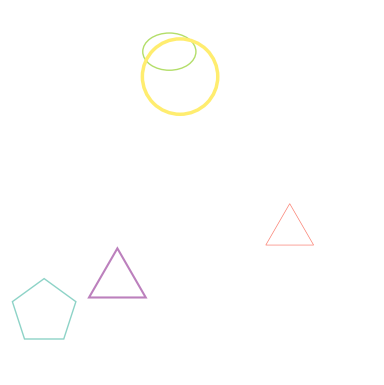[{"shape": "pentagon", "thickness": 1, "radius": 0.43, "center": [0.115, 0.19]}, {"shape": "triangle", "thickness": 0.5, "radius": 0.36, "center": [0.752, 0.399]}, {"shape": "oval", "thickness": 1, "radius": 0.35, "center": [0.44, 0.866]}, {"shape": "triangle", "thickness": 1.5, "radius": 0.43, "center": [0.305, 0.27]}, {"shape": "circle", "thickness": 2.5, "radius": 0.49, "center": [0.468, 0.801]}]